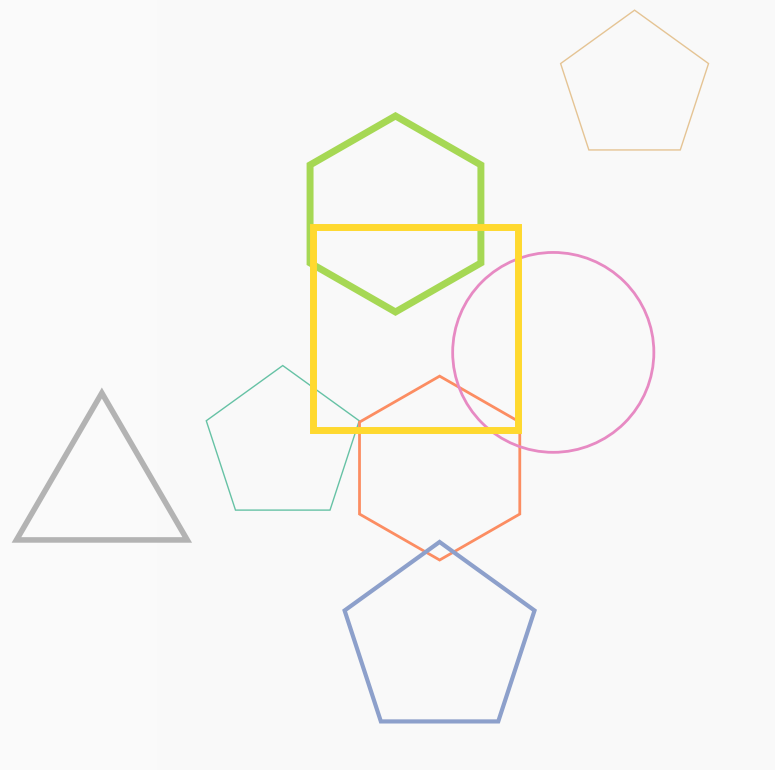[{"shape": "pentagon", "thickness": 0.5, "radius": 0.52, "center": [0.365, 0.421]}, {"shape": "hexagon", "thickness": 1, "radius": 0.6, "center": [0.567, 0.392]}, {"shape": "pentagon", "thickness": 1.5, "radius": 0.64, "center": [0.567, 0.167]}, {"shape": "circle", "thickness": 1, "radius": 0.65, "center": [0.714, 0.542]}, {"shape": "hexagon", "thickness": 2.5, "radius": 0.64, "center": [0.51, 0.722]}, {"shape": "square", "thickness": 2.5, "radius": 0.66, "center": [0.536, 0.573]}, {"shape": "pentagon", "thickness": 0.5, "radius": 0.5, "center": [0.819, 0.886]}, {"shape": "triangle", "thickness": 2, "radius": 0.64, "center": [0.131, 0.362]}]